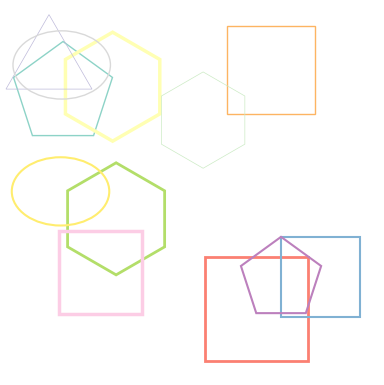[{"shape": "pentagon", "thickness": 1, "radius": 0.68, "center": [0.164, 0.757]}, {"shape": "hexagon", "thickness": 2.5, "radius": 0.71, "center": [0.293, 0.775]}, {"shape": "triangle", "thickness": 0.5, "radius": 0.65, "center": [0.127, 0.833]}, {"shape": "square", "thickness": 2, "radius": 0.67, "center": [0.667, 0.197]}, {"shape": "square", "thickness": 1.5, "radius": 0.52, "center": [0.832, 0.281]}, {"shape": "square", "thickness": 1, "radius": 0.57, "center": [0.705, 0.817]}, {"shape": "hexagon", "thickness": 2, "radius": 0.73, "center": [0.302, 0.432]}, {"shape": "square", "thickness": 2.5, "radius": 0.54, "center": [0.262, 0.293]}, {"shape": "oval", "thickness": 1, "radius": 0.63, "center": [0.16, 0.831]}, {"shape": "pentagon", "thickness": 1.5, "radius": 0.55, "center": [0.73, 0.275]}, {"shape": "hexagon", "thickness": 0.5, "radius": 0.63, "center": [0.528, 0.688]}, {"shape": "oval", "thickness": 1.5, "radius": 0.63, "center": [0.157, 0.503]}]